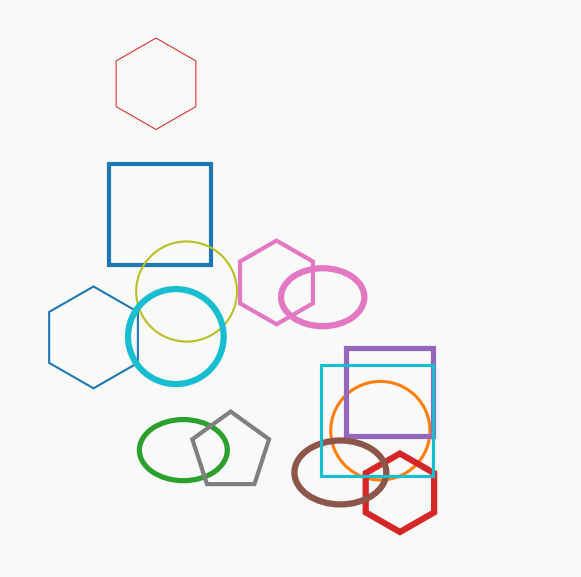[{"shape": "hexagon", "thickness": 1, "radius": 0.44, "center": [0.161, 0.415]}, {"shape": "square", "thickness": 2, "radius": 0.44, "center": [0.275, 0.627]}, {"shape": "circle", "thickness": 1.5, "radius": 0.43, "center": [0.654, 0.253]}, {"shape": "oval", "thickness": 2.5, "radius": 0.38, "center": [0.315, 0.22]}, {"shape": "hexagon", "thickness": 3, "radius": 0.34, "center": [0.688, 0.146]}, {"shape": "hexagon", "thickness": 0.5, "radius": 0.4, "center": [0.268, 0.854]}, {"shape": "square", "thickness": 2.5, "radius": 0.38, "center": [0.67, 0.321]}, {"shape": "oval", "thickness": 3, "radius": 0.4, "center": [0.586, 0.181]}, {"shape": "oval", "thickness": 3, "radius": 0.36, "center": [0.555, 0.484]}, {"shape": "hexagon", "thickness": 2, "radius": 0.36, "center": [0.476, 0.51]}, {"shape": "pentagon", "thickness": 2, "radius": 0.35, "center": [0.397, 0.217]}, {"shape": "circle", "thickness": 1, "radius": 0.43, "center": [0.321, 0.494]}, {"shape": "circle", "thickness": 3, "radius": 0.41, "center": [0.303, 0.416]}, {"shape": "square", "thickness": 1.5, "radius": 0.48, "center": [0.649, 0.272]}]